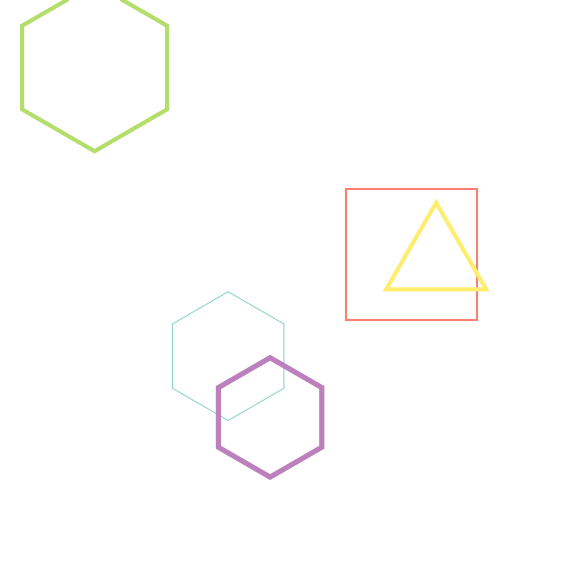[{"shape": "hexagon", "thickness": 0.5, "radius": 0.56, "center": [0.395, 0.383]}, {"shape": "square", "thickness": 1, "radius": 0.57, "center": [0.713, 0.558]}, {"shape": "hexagon", "thickness": 2, "radius": 0.72, "center": [0.164, 0.882]}, {"shape": "hexagon", "thickness": 2.5, "radius": 0.52, "center": [0.468, 0.276]}, {"shape": "triangle", "thickness": 2, "radius": 0.5, "center": [0.755, 0.548]}]